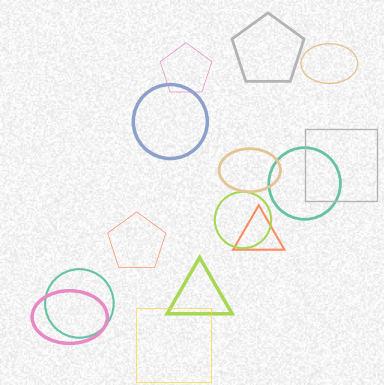[{"shape": "circle", "thickness": 2, "radius": 0.47, "center": [0.791, 0.523]}, {"shape": "circle", "thickness": 1.5, "radius": 0.45, "center": [0.206, 0.212]}, {"shape": "pentagon", "thickness": 0.5, "radius": 0.4, "center": [0.355, 0.37]}, {"shape": "triangle", "thickness": 1.5, "radius": 0.39, "center": [0.672, 0.39]}, {"shape": "circle", "thickness": 2.5, "radius": 0.48, "center": [0.442, 0.684]}, {"shape": "oval", "thickness": 2.5, "radius": 0.49, "center": [0.181, 0.176]}, {"shape": "pentagon", "thickness": 0.5, "radius": 0.35, "center": [0.483, 0.818]}, {"shape": "triangle", "thickness": 2.5, "radius": 0.49, "center": [0.518, 0.234]}, {"shape": "circle", "thickness": 1.5, "radius": 0.37, "center": [0.631, 0.429]}, {"shape": "square", "thickness": 0.5, "radius": 0.48, "center": [0.45, 0.104]}, {"shape": "oval", "thickness": 1, "radius": 0.37, "center": [0.855, 0.835]}, {"shape": "oval", "thickness": 2, "radius": 0.4, "center": [0.649, 0.558]}, {"shape": "square", "thickness": 1, "radius": 0.47, "center": [0.885, 0.572]}, {"shape": "pentagon", "thickness": 2, "radius": 0.49, "center": [0.696, 0.868]}]